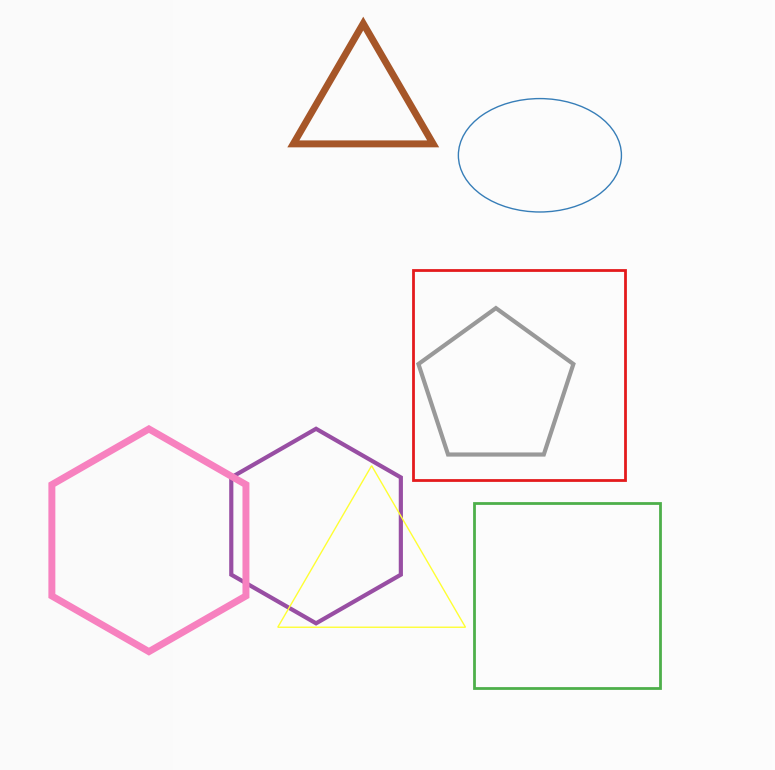[{"shape": "square", "thickness": 1, "radius": 0.68, "center": [0.67, 0.513]}, {"shape": "oval", "thickness": 0.5, "radius": 0.53, "center": [0.697, 0.798]}, {"shape": "square", "thickness": 1, "radius": 0.6, "center": [0.731, 0.227]}, {"shape": "hexagon", "thickness": 1.5, "radius": 0.63, "center": [0.408, 0.317]}, {"shape": "triangle", "thickness": 0.5, "radius": 0.7, "center": [0.48, 0.255]}, {"shape": "triangle", "thickness": 2.5, "radius": 0.52, "center": [0.469, 0.865]}, {"shape": "hexagon", "thickness": 2.5, "radius": 0.72, "center": [0.192, 0.298]}, {"shape": "pentagon", "thickness": 1.5, "radius": 0.53, "center": [0.64, 0.495]}]